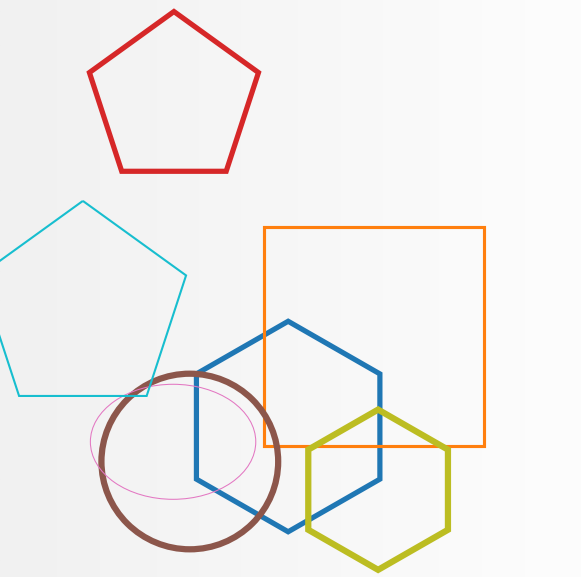[{"shape": "hexagon", "thickness": 2.5, "radius": 0.91, "center": [0.496, 0.261]}, {"shape": "square", "thickness": 1.5, "radius": 0.95, "center": [0.644, 0.416]}, {"shape": "pentagon", "thickness": 2.5, "radius": 0.76, "center": [0.299, 0.826]}, {"shape": "circle", "thickness": 3, "radius": 0.76, "center": [0.327, 0.2]}, {"shape": "oval", "thickness": 0.5, "radius": 0.71, "center": [0.298, 0.234]}, {"shape": "hexagon", "thickness": 3, "radius": 0.69, "center": [0.651, 0.151]}, {"shape": "pentagon", "thickness": 1, "radius": 0.93, "center": [0.143, 0.465]}]